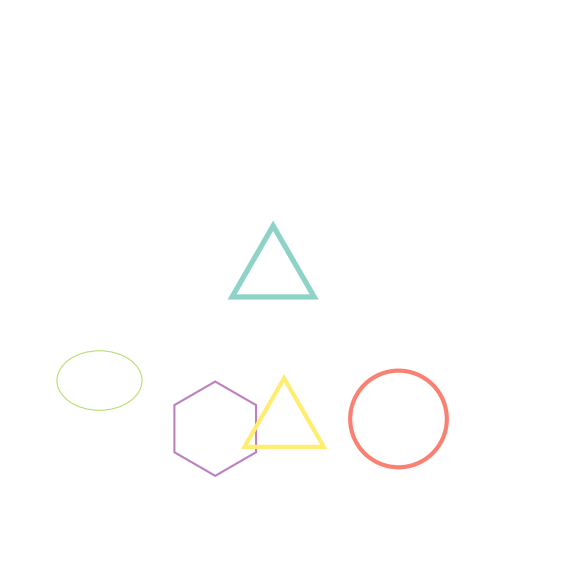[{"shape": "triangle", "thickness": 2.5, "radius": 0.41, "center": [0.473, 0.526]}, {"shape": "circle", "thickness": 2, "radius": 0.42, "center": [0.69, 0.274]}, {"shape": "oval", "thickness": 0.5, "radius": 0.37, "center": [0.172, 0.34]}, {"shape": "hexagon", "thickness": 1, "radius": 0.41, "center": [0.373, 0.257]}, {"shape": "triangle", "thickness": 2, "radius": 0.4, "center": [0.492, 0.265]}]